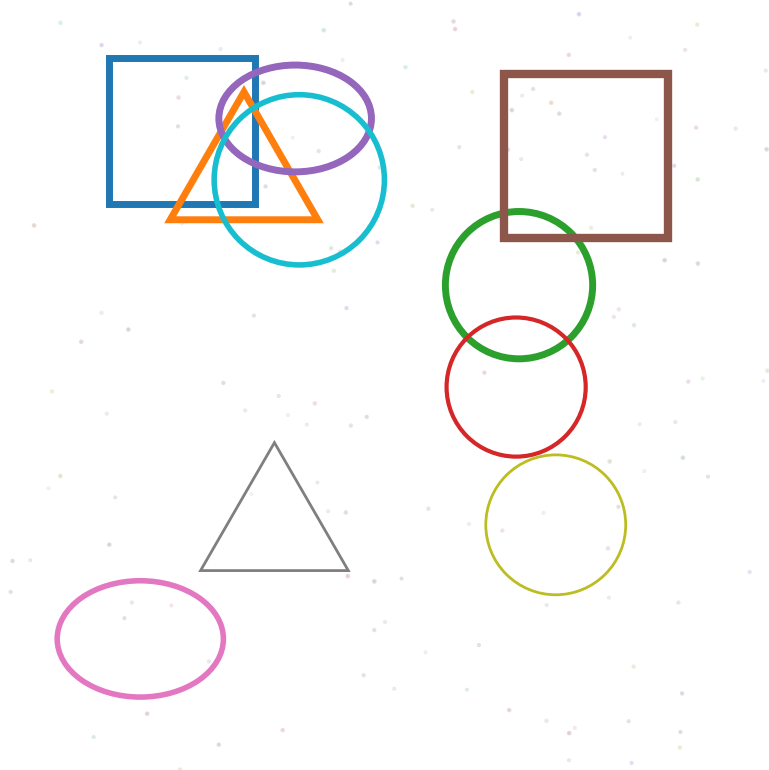[{"shape": "square", "thickness": 2.5, "radius": 0.47, "center": [0.237, 0.83]}, {"shape": "triangle", "thickness": 2.5, "radius": 0.55, "center": [0.317, 0.77]}, {"shape": "circle", "thickness": 2.5, "radius": 0.48, "center": [0.674, 0.63]}, {"shape": "circle", "thickness": 1.5, "radius": 0.45, "center": [0.67, 0.497]}, {"shape": "oval", "thickness": 2.5, "radius": 0.5, "center": [0.383, 0.846]}, {"shape": "square", "thickness": 3, "radius": 0.53, "center": [0.761, 0.797]}, {"shape": "oval", "thickness": 2, "radius": 0.54, "center": [0.182, 0.17]}, {"shape": "triangle", "thickness": 1, "radius": 0.55, "center": [0.356, 0.314]}, {"shape": "circle", "thickness": 1, "radius": 0.45, "center": [0.722, 0.318]}, {"shape": "circle", "thickness": 2, "radius": 0.55, "center": [0.389, 0.766]}]